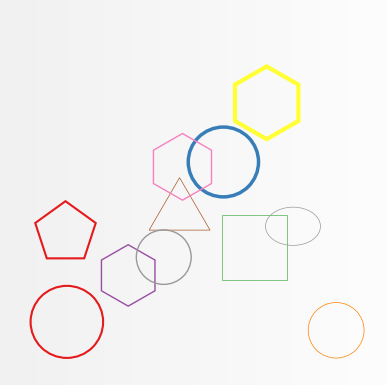[{"shape": "circle", "thickness": 1.5, "radius": 0.47, "center": [0.173, 0.164]}, {"shape": "pentagon", "thickness": 1.5, "radius": 0.41, "center": [0.169, 0.395]}, {"shape": "circle", "thickness": 2.5, "radius": 0.45, "center": [0.576, 0.579]}, {"shape": "square", "thickness": 0.5, "radius": 0.42, "center": [0.658, 0.357]}, {"shape": "hexagon", "thickness": 1, "radius": 0.4, "center": [0.331, 0.285]}, {"shape": "circle", "thickness": 0.5, "radius": 0.36, "center": [0.867, 0.142]}, {"shape": "hexagon", "thickness": 3, "radius": 0.47, "center": [0.688, 0.733]}, {"shape": "triangle", "thickness": 0.5, "radius": 0.45, "center": [0.463, 0.448]}, {"shape": "hexagon", "thickness": 1, "radius": 0.43, "center": [0.471, 0.567]}, {"shape": "oval", "thickness": 0.5, "radius": 0.35, "center": [0.756, 0.412]}, {"shape": "circle", "thickness": 1, "radius": 0.35, "center": [0.423, 0.332]}]